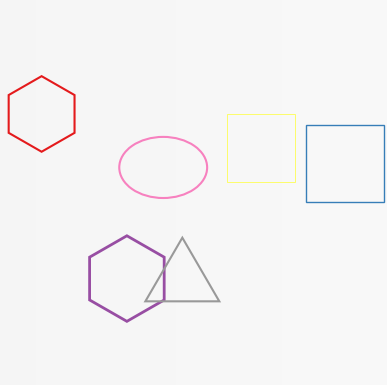[{"shape": "hexagon", "thickness": 1.5, "radius": 0.49, "center": [0.107, 0.704]}, {"shape": "square", "thickness": 1, "radius": 0.5, "center": [0.891, 0.576]}, {"shape": "hexagon", "thickness": 2, "radius": 0.56, "center": [0.327, 0.276]}, {"shape": "square", "thickness": 0.5, "radius": 0.44, "center": [0.674, 0.616]}, {"shape": "oval", "thickness": 1.5, "radius": 0.57, "center": [0.421, 0.565]}, {"shape": "triangle", "thickness": 1.5, "radius": 0.55, "center": [0.471, 0.272]}]